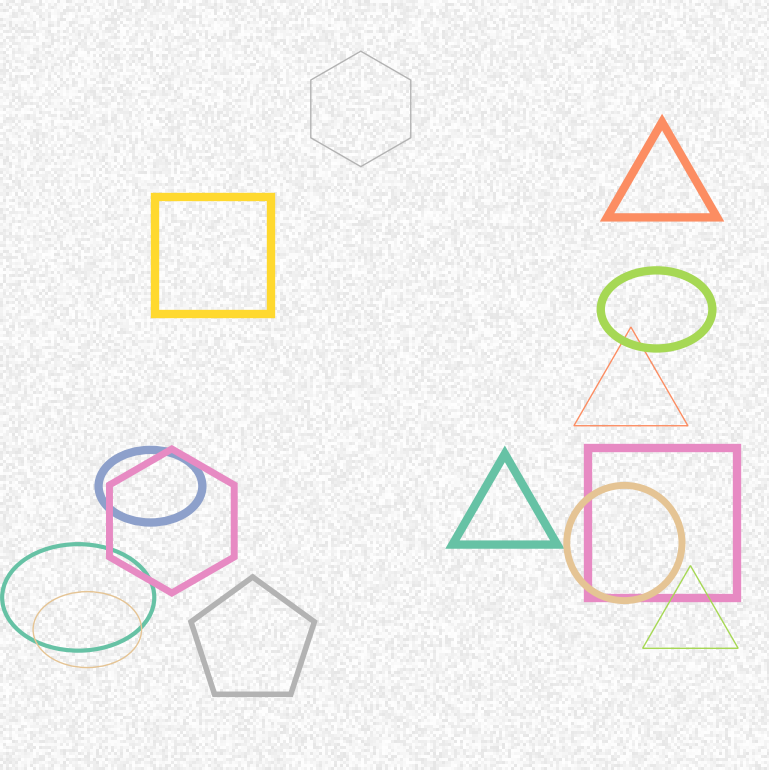[{"shape": "triangle", "thickness": 3, "radius": 0.39, "center": [0.656, 0.332]}, {"shape": "oval", "thickness": 1.5, "radius": 0.49, "center": [0.102, 0.224]}, {"shape": "triangle", "thickness": 3, "radius": 0.41, "center": [0.86, 0.759]}, {"shape": "triangle", "thickness": 0.5, "radius": 0.43, "center": [0.819, 0.49]}, {"shape": "oval", "thickness": 3, "radius": 0.34, "center": [0.195, 0.369]}, {"shape": "square", "thickness": 3, "radius": 0.48, "center": [0.861, 0.321]}, {"shape": "hexagon", "thickness": 2.5, "radius": 0.47, "center": [0.223, 0.323]}, {"shape": "triangle", "thickness": 0.5, "radius": 0.36, "center": [0.897, 0.194]}, {"shape": "oval", "thickness": 3, "radius": 0.36, "center": [0.853, 0.598]}, {"shape": "square", "thickness": 3, "radius": 0.38, "center": [0.277, 0.668]}, {"shape": "circle", "thickness": 2.5, "radius": 0.37, "center": [0.811, 0.295]}, {"shape": "oval", "thickness": 0.5, "radius": 0.35, "center": [0.113, 0.182]}, {"shape": "pentagon", "thickness": 2, "radius": 0.42, "center": [0.328, 0.166]}, {"shape": "hexagon", "thickness": 0.5, "radius": 0.37, "center": [0.469, 0.859]}]